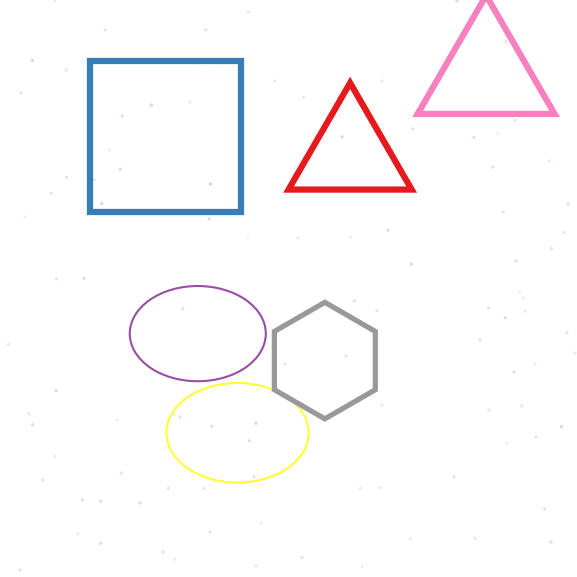[{"shape": "triangle", "thickness": 3, "radius": 0.62, "center": [0.606, 0.732]}, {"shape": "square", "thickness": 3, "radius": 0.65, "center": [0.287, 0.763]}, {"shape": "oval", "thickness": 1, "radius": 0.59, "center": [0.342, 0.421]}, {"shape": "oval", "thickness": 1, "radius": 0.62, "center": [0.411, 0.25]}, {"shape": "triangle", "thickness": 3, "radius": 0.68, "center": [0.842, 0.87]}, {"shape": "hexagon", "thickness": 2.5, "radius": 0.5, "center": [0.563, 0.375]}]